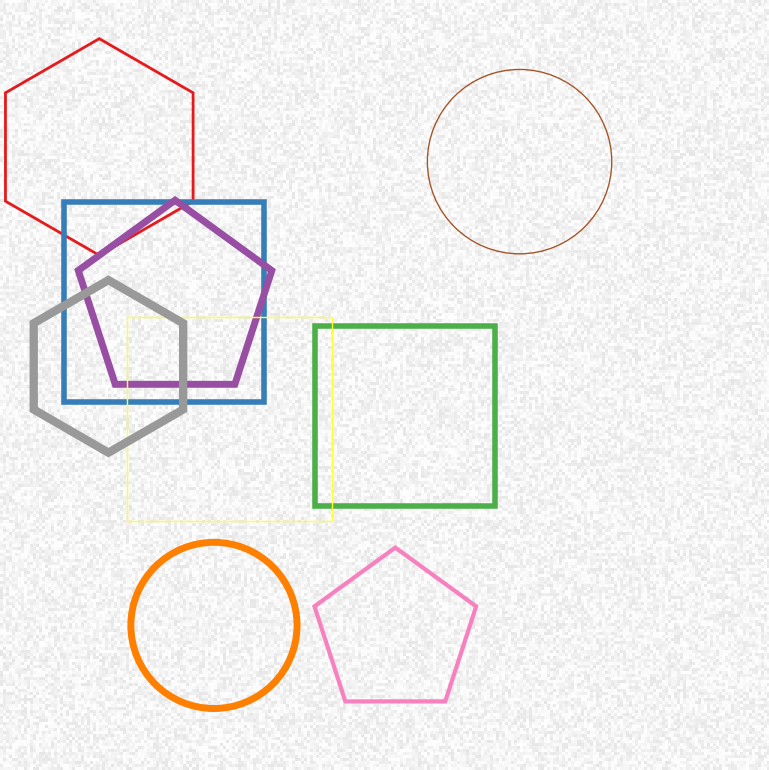[{"shape": "hexagon", "thickness": 1, "radius": 0.7, "center": [0.129, 0.809]}, {"shape": "square", "thickness": 2, "radius": 0.65, "center": [0.213, 0.608]}, {"shape": "square", "thickness": 2, "radius": 0.59, "center": [0.526, 0.46]}, {"shape": "pentagon", "thickness": 2.5, "radius": 0.66, "center": [0.227, 0.608]}, {"shape": "circle", "thickness": 2.5, "radius": 0.54, "center": [0.278, 0.188]}, {"shape": "square", "thickness": 0.5, "radius": 0.66, "center": [0.298, 0.456]}, {"shape": "circle", "thickness": 0.5, "radius": 0.6, "center": [0.675, 0.79]}, {"shape": "pentagon", "thickness": 1.5, "radius": 0.55, "center": [0.513, 0.178]}, {"shape": "hexagon", "thickness": 3, "radius": 0.56, "center": [0.141, 0.524]}]